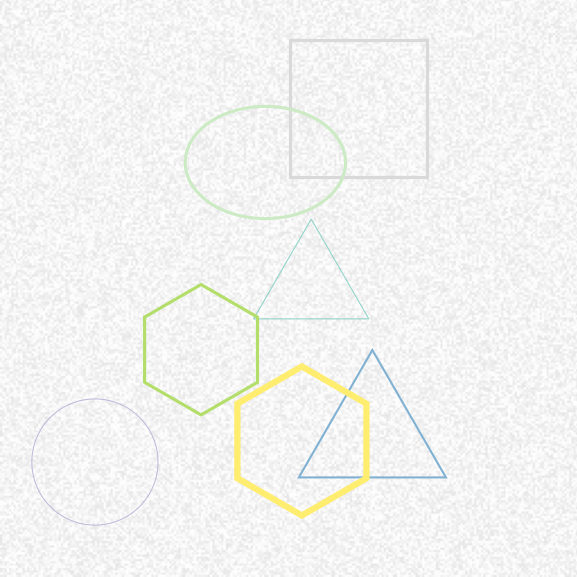[{"shape": "triangle", "thickness": 0.5, "radius": 0.58, "center": [0.539, 0.505]}, {"shape": "circle", "thickness": 0.5, "radius": 0.55, "center": [0.164, 0.199]}, {"shape": "triangle", "thickness": 1, "radius": 0.74, "center": [0.645, 0.246]}, {"shape": "hexagon", "thickness": 1.5, "radius": 0.56, "center": [0.348, 0.394]}, {"shape": "square", "thickness": 1.5, "radius": 0.59, "center": [0.621, 0.811]}, {"shape": "oval", "thickness": 1.5, "radius": 0.69, "center": [0.46, 0.718]}, {"shape": "hexagon", "thickness": 3, "radius": 0.65, "center": [0.523, 0.236]}]